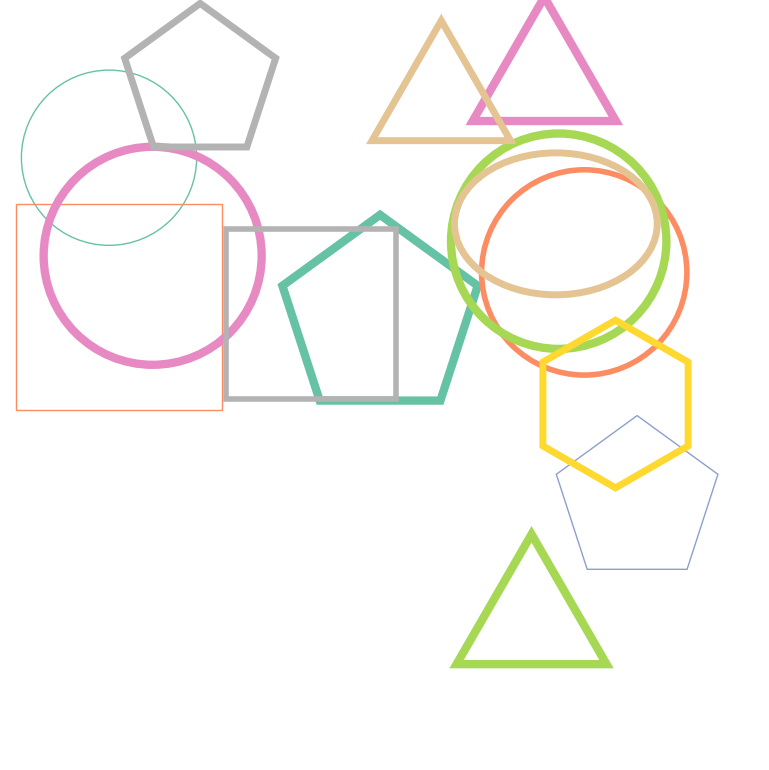[{"shape": "circle", "thickness": 0.5, "radius": 0.57, "center": [0.142, 0.795]}, {"shape": "pentagon", "thickness": 3, "radius": 0.67, "center": [0.494, 0.588]}, {"shape": "circle", "thickness": 2, "radius": 0.67, "center": [0.759, 0.646]}, {"shape": "square", "thickness": 0.5, "radius": 0.67, "center": [0.155, 0.601]}, {"shape": "pentagon", "thickness": 0.5, "radius": 0.55, "center": [0.827, 0.35]}, {"shape": "circle", "thickness": 3, "radius": 0.71, "center": [0.198, 0.668]}, {"shape": "triangle", "thickness": 3, "radius": 0.54, "center": [0.707, 0.897]}, {"shape": "triangle", "thickness": 3, "radius": 0.56, "center": [0.69, 0.194]}, {"shape": "circle", "thickness": 3, "radius": 0.7, "center": [0.726, 0.687]}, {"shape": "hexagon", "thickness": 2.5, "radius": 0.54, "center": [0.799, 0.475]}, {"shape": "oval", "thickness": 2.5, "radius": 0.66, "center": [0.722, 0.709]}, {"shape": "triangle", "thickness": 2.5, "radius": 0.52, "center": [0.573, 0.869]}, {"shape": "square", "thickness": 2, "radius": 0.55, "center": [0.404, 0.592]}, {"shape": "pentagon", "thickness": 2.5, "radius": 0.52, "center": [0.26, 0.892]}]